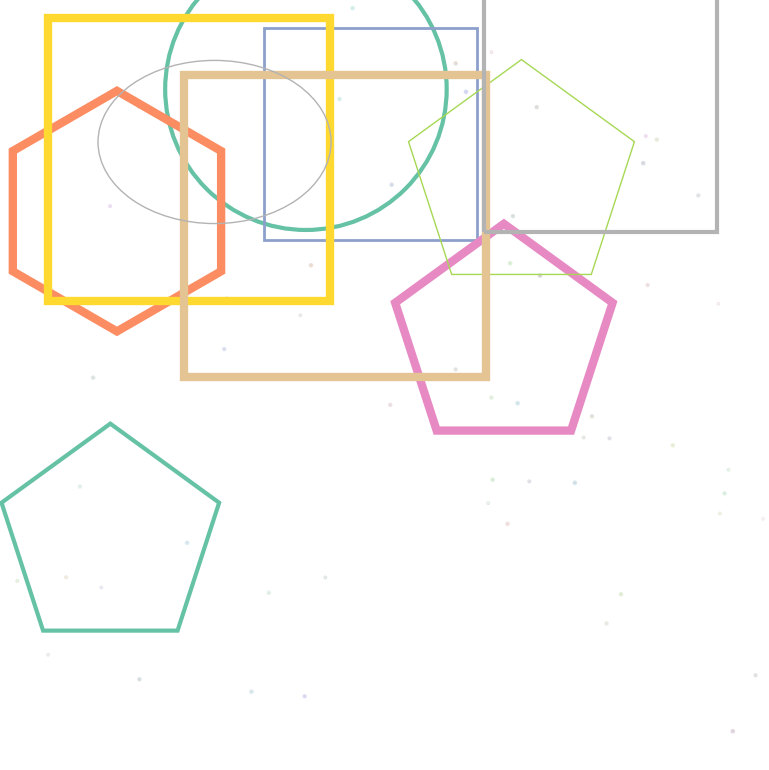[{"shape": "circle", "thickness": 1.5, "radius": 0.91, "center": [0.397, 0.884]}, {"shape": "pentagon", "thickness": 1.5, "radius": 0.74, "center": [0.143, 0.301]}, {"shape": "hexagon", "thickness": 3, "radius": 0.78, "center": [0.152, 0.726]}, {"shape": "square", "thickness": 1, "radius": 0.69, "center": [0.481, 0.826]}, {"shape": "pentagon", "thickness": 3, "radius": 0.74, "center": [0.654, 0.561]}, {"shape": "pentagon", "thickness": 0.5, "radius": 0.77, "center": [0.677, 0.768]}, {"shape": "square", "thickness": 3, "radius": 0.92, "center": [0.245, 0.793]}, {"shape": "square", "thickness": 3, "radius": 0.98, "center": [0.435, 0.707]}, {"shape": "square", "thickness": 1.5, "radius": 0.76, "center": [0.78, 0.85]}, {"shape": "oval", "thickness": 0.5, "radius": 0.76, "center": [0.279, 0.816]}]